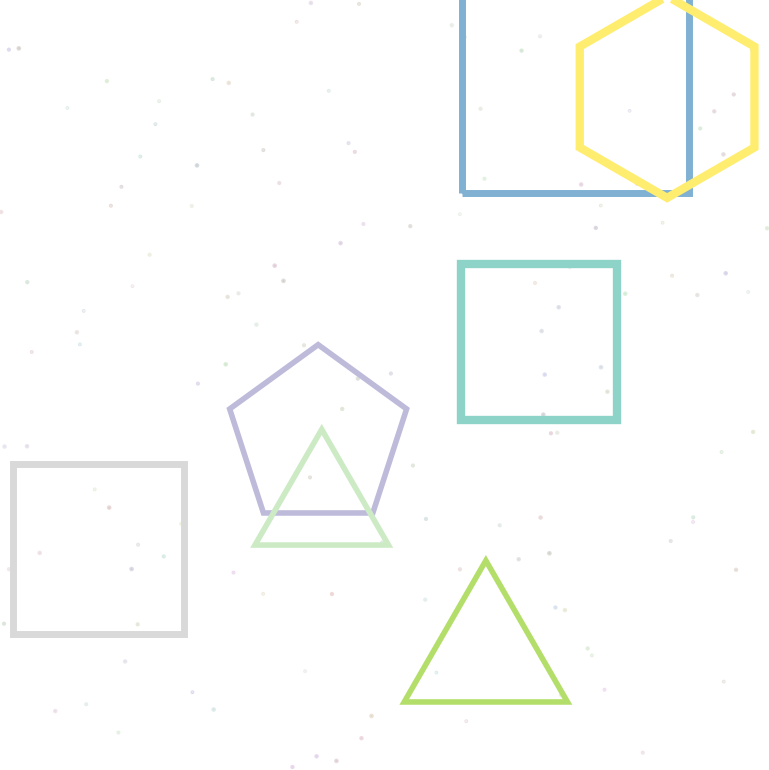[{"shape": "square", "thickness": 3, "radius": 0.5, "center": [0.7, 0.556]}, {"shape": "pentagon", "thickness": 2, "radius": 0.6, "center": [0.413, 0.432]}, {"shape": "square", "thickness": 2.5, "radius": 0.74, "center": [0.747, 0.897]}, {"shape": "triangle", "thickness": 2, "radius": 0.61, "center": [0.631, 0.15]}, {"shape": "square", "thickness": 2.5, "radius": 0.55, "center": [0.128, 0.287]}, {"shape": "triangle", "thickness": 2, "radius": 0.5, "center": [0.418, 0.342]}, {"shape": "hexagon", "thickness": 3, "radius": 0.65, "center": [0.866, 0.874]}]